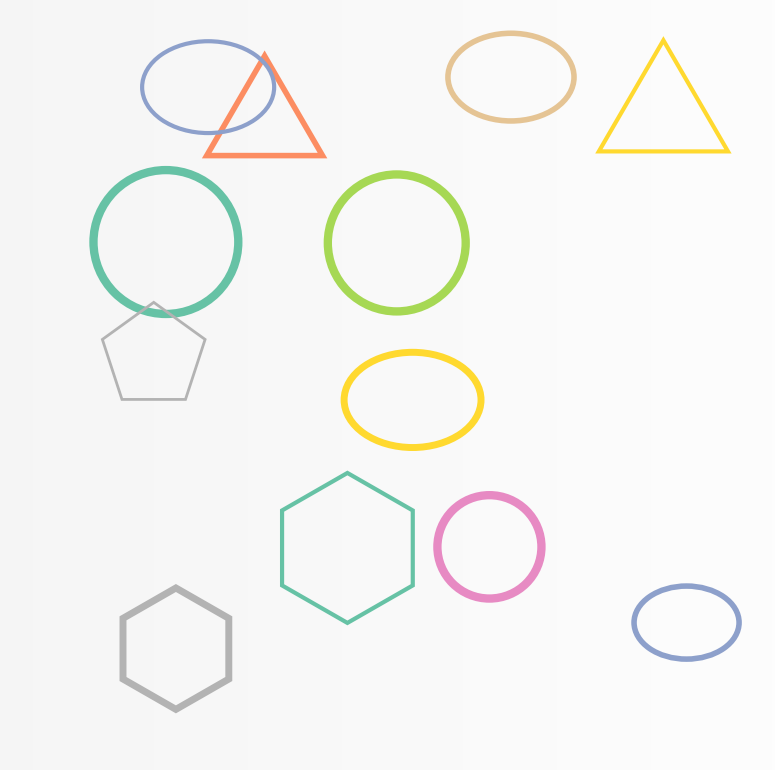[{"shape": "circle", "thickness": 3, "radius": 0.47, "center": [0.214, 0.686]}, {"shape": "hexagon", "thickness": 1.5, "radius": 0.49, "center": [0.448, 0.288]}, {"shape": "triangle", "thickness": 2, "radius": 0.43, "center": [0.341, 0.841]}, {"shape": "oval", "thickness": 2, "radius": 0.34, "center": [0.886, 0.191]}, {"shape": "oval", "thickness": 1.5, "radius": 0.43, "center": [0.269, 0.887]}, {"shape": "circle", "thickness": 3, "radius": 0.34, "center": [0.632, 0.29]}, {"shape": "circle", "thickness": 3, "radius": 0.44, "center": [0.512, 0.685]}, {"shape": "triangle", "thickness": 1.5, "radius": 0.48, "center": [0.856, 0.851]}, {"shape": "oval", "thickness": 2.5, "radius": 0.44, "center": [0.532, 0.481]}, {"shape": "oval", "thickness": 2, "radius": 0.41, "center": [0.659, 0.9]}, {"shape": "pentagon", "thickness": 1, "radius": 0.35, "center": [0.198, 0.538]}, {"shape": "hexagon", "thickness": 2.5, "radius": 0.39, "center": [0.227, 0.158]}]